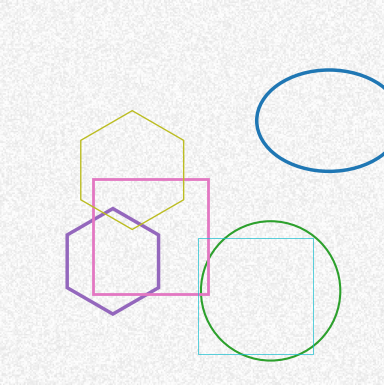[{"shape": "oval", "thickness": 2.5, "radius": 0.94, "center": [0.855, 0.687]}, {"shape": "circle", "thickness": 1.5, "radius": 0.9, "center": [0.703, 0.244]}, {"shape": "hexagon", "thickness": 2.5, "radius": 0.69, "center": [0.293, 0.321]}, {"shape": "square", "thickness": 2, "radius": 0.75, "center": [0.391, 0.385]}, {"shape": "hexagon", "thickness": 1, "radius": 0.77, "center": [0.343, 0.558]}, {"shape": "square", "thickness": 0.5, "radius": 0.75, "center": [0.664, 0.231]}]